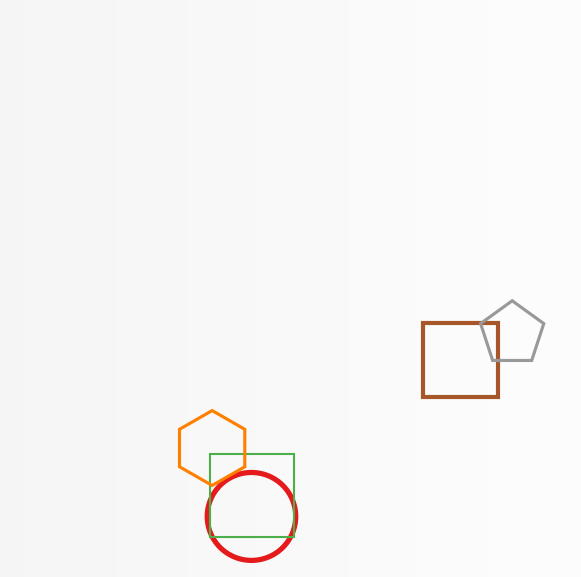[{"shape": "circle", "thickness": 2.5, "radius": 0.38, "center": [0.433, 0.105]}, {"shape": "square", "thickness": 1, "radius": 0.36, "center": [0.434, 0.141]}, {"shape": "hexagon", "thickness": 1.5, "radius": 0.32, "center": [0.365, 0.223]}, {"shape": "square", "thickness": 2, "radius": 0.32, "center": [0.793, 0.375]}, {"shape": "pentagon", "thickness": 1.5, "radius": 0.29, "center": [0.881, 0.421]}]